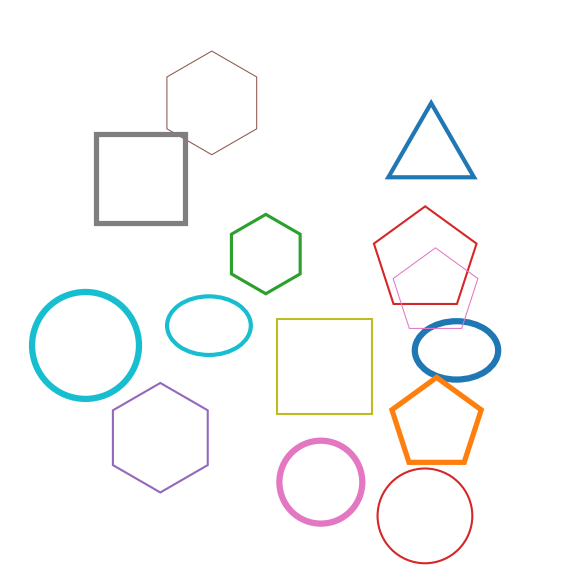[{"shape": "oval", "thickness": 3, "radius": 0.36, "center": [0.79, 0.392]}, {"shape": "triangle", "thickness": 2, "radius": 0.43, "center": [0.747, 0.735]}, {"shape": "pentagon", "thickness": 2.5, "radius": 0.41, "center": [0.756, 0.264]}, {"shape": "hexagon", "thickness": 1.5, "radius": 0.34, "center": [0.46, 0.559]}, {"shape": "circle", "thickness": 1, "radius": 0.41, "center": [0.736, 0.106]}, {"shape": "pentagon", "thickness": 1, "radius": 0.47, "center": [0.736, 0.548]}, {"shape": "hexagon", "thickness": 1, "radius": 0.47, "center": [0.278, 0.241]}, {"shape": "hexagon", "thickness": 0.5, "radius": 0.45, "center": [0.367, 0.821]}, {"shape": "pentagon", "thickness": 0.5, "radius": 0.39, "center": [0.754, 0.493]}, {"shape": "circle", "thickness": 3, "radius": 0.36, "center": [0.556, 0.164]}, {"shape": "square", "thickness": 2.5, "radius": 0.38, "center": [0.243, 0.69]}, {"shape": "square", "thickness": 1, "radius": 0.41, "center": [0.562, 0.364]}, {"shape": "oval", "thickness": 2, "radius": 0.36, "center": [0.362, 0.435]}, {"shape": "circle", "thickness": 3, "radius": 0.46, "center": [0.148, 0.401]}]